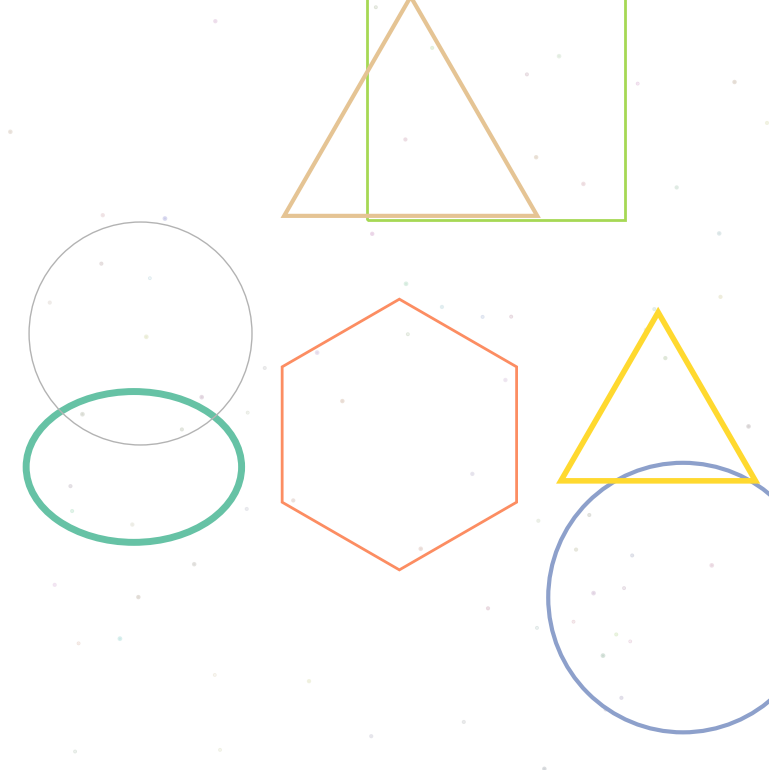[{"shape": "oval", "thickness": 2.5, "radius": 0.7, "center": [0.174, 0.394]}, {"shape": "hexagon", "thickness": 1, "radius": 0.88, "center": [0.519, 0.436]}, {"shape": "circle", "thickness": 1.5, "radius": 0.88, "center": [0.887, 0.224]}, {"shape": "square", "thickness": 1, "radius": 0.84, "center": [0.644, 0.882]}, {"shape": "triangle", "thickness": 2, "radius": 0.73, "center": [0.855, 0.448]}, {"shape": "triangle", "thickness": 1.5, "radius": 0.95, "center": [0.533, 0.815]}, {"shape": "circle", "thickness": 0.5, "radius": 0.72, "center": [0.183, 0.567]}]